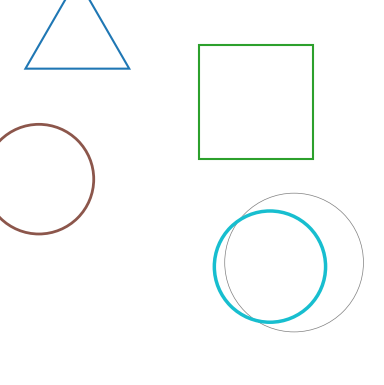[{"shape": "triangle", "thickness": 1.5, "radius": 0.78, "center": [0.201, 0.899]}, {"shape": "square", "thickness": 1.5, "radius": 0.74, "center": [0.665, 0.735]}, {"shape": "circle", "thickness": 2, "radius": 0.71, "center": [0.101, 0.535]}, {"shape": "circle", "thickness": 0.5, "radius": 0.9, "center": [0.764, 0.318]}, {"shape": "circle", "thickness": 2.5, "radius": 0.72, "center": [0.701, 0.308]}]